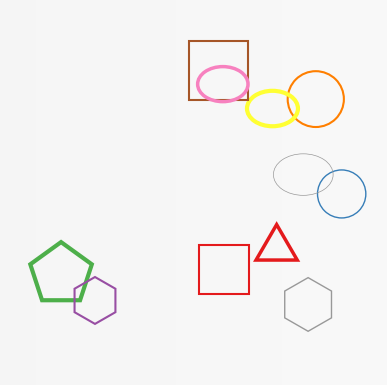[{"shape": "square", "thickness": 1.5, "radius": 0.32, "center": [0.578, 0.3]}, {"shape": "triangle", "thickness": 2.5, "radius": 0.31, "center": [0.714, 0.355]}, {"shape": "circle", "thickness": 1, "radius": 0.31, "center": [0.882, 0.496]}, {"shape": "pentagon", "thickness": 3, "radius": 0.42, "center": [0.158, 0.288]}, {"shape": "hexagon", "thickness": 1.5, "radius": 0.3, "center": [0.245, 0.22]}, {"shape": "circle", "thickness": 1.5, "radius": 0.36, "center": [0.815, 0.743]}, {"shape": "oval", "thickness": 3, "radius": 0.33, "center": [0.703, 0.718]}, {"shape": "square", "thickness": 1.5, "radius": 0.39, "center": [0.564, 0.817]}, {"shape": "oval", "thickness": 2.5, "radius": 0.33, "center": [0.575, 0.781]}, {"shape": "oval", "thickness": 0.5, "radius": 0.39, "center": [0.783, 0.547]}, {"shape": "hexagon", "thickness": 1, "radius": 0.35, "center": [0.795, 0.209]}]